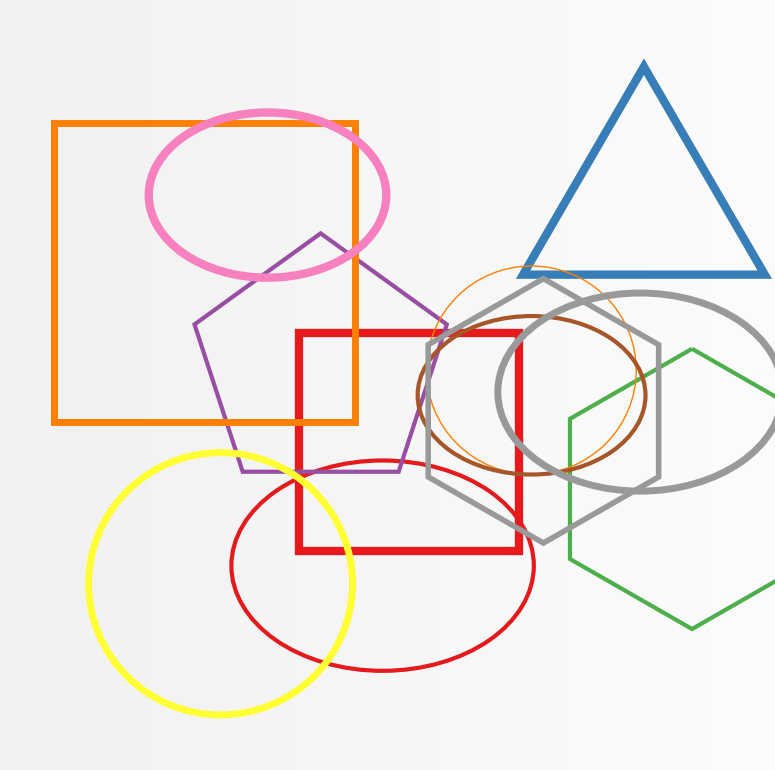[{"shape": "square", "thickness": 3, "radius": 0.71, "center": [0.528, 0.426]}, {"shape": "oval", "thickness": 1.5, "radius": 0.98, "center": [0.494, 0.265]}, {"shape": "triangle", "thickness": 3, "radius": 0.9, "center": [0.831, 0.733]}, {"shape": "hexagon", "thickness": 1.5, "radius": 0.91, "center": [0.893, 0.365]}, {"shape": "pentagon", "thickness": 1.5, "radius": 0.86, "center": [0.414, 0.526]}, {"shape": "square", "thickness": 2.5, "radius": 0.97, "center": [0.264, 0.646]}, {"shape": "circle", "thickness": 0.5, "radius": 0.68, "center": [0.686, 0.519]}, {"shape": "circle", "thickness": 2.5, "radius": 0.85, "center": [0.285, 0.242]}, {"shape": "oval", "thickness": 1.5, "radius": 0.73, "center": [0.686, 0.487]}, {"shape": "oval", "thickness": 3, "radius": 0.77, "center": [0.345, 0.747]}, {"shape": "hexagon", "thickness": 2, "radius": 0.86, "center": [0.701, 0.466]}, {"shape": "oval", "thickness": 2.5, "radius": 0.92, "center": [0.826, 0.491]}]